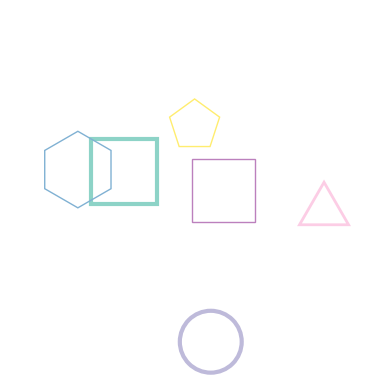[{"shape": "square", "thickness": 3, "radius": 0.42, "center": [0.322, 0.554]}, {"shape": "circle", "thickness": 3, "radius": 0.4, "center": [0.547, 0.112]}, {"shape": "hexagon", "thickness": 1, "radius": 0.5, "center": [0.202, 0.56]}, {"shape": "triangle", "thickness": 2, "radius": 0.37, "center": [0.842, 0.453]}, {"shape": "square", "thickness": 1, "radius": 0.41, "center": [0.582, 0.504]}, {"shape": "pentagon", "thickness": 1, "radius": 0.34, "center": [0.505, 0.675]}]